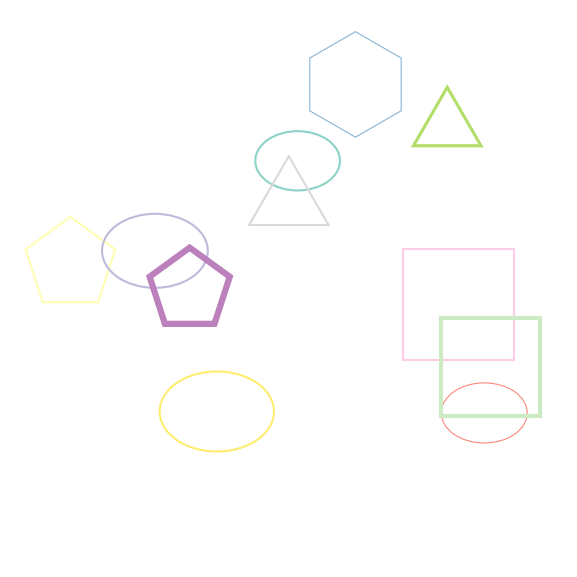[{"shape": "oval", "thickness": 1, "radius": 0.37, "center": [0.515, 0.721]}, {"shape": "pentagon", "thickness": 1, "radius": 0.41, "center": [0.122, 0.542]}, {"shape": "oval", "thickness": 1, "radius": 0.46, "center": [0.268, 0.565]}, {"shape": "oval", "thickness": 0.5, "radius": 0.37, "center": [0.839, 0.284]}, {"shape": "hexagon", "thickness": 0.5, "radius": 0.46, "center": [0.616, 0.853]}, {"shape": "triangle", "thickness": 1.5, "radius": 0.34, "center": [0.774, 0.78]}, {"shape": "square", "thickness": 1, "radius": 0.48, "center": [0.794, 0.472]}, {"shape": "triangle", "thickness": 1, "radius": 0.4, "center": [0.5, 0.649]}, {"shape": "pentagon", "thickness": 3, "radius": 0.36, "center": [0.328, 0.497]}, {"shape": "square", "thickness": 2, "radius": 0.43, "center": [0.849, 0.364]}, {"shape": "oval", "thickness": 1, "radius": 0.49, "center": [0.375, 0.287]}]